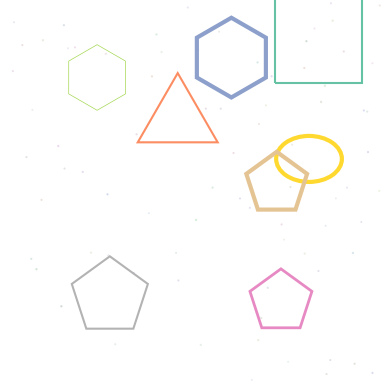[{"shape": "square", "thickness": 1.5, "radius": 0.56, "center": [0.827, 0.897]}, {"shape": "triangle", "thickness": 1.5, "radius": 0.6, "center": [0.462, 0.69]}, {"shape": "hexagon", "thickness": 3, "radius": 0.52, "center": [0.601, 0.85]}, {"shape": "pentagon", "thickness": 2, "radius": 0.42, "center": [0.73, 0.217]}, {"shape": "hexagon", "thickness": 0.5, "radius": 0.43, "center": [0.252, 0.799]}, {"shape": "oval", "thickness": 3, "radius": 0.43, "center": [0.803, 0.587]}, {"shape": "pentagon", "thickness": 3, "radius": 0.41, "center": [0.719, 0.523]}, {"shape": "pentagon", "thickness": 1.5, "radius": 0.52, "center": [0.285, 0.23]}]